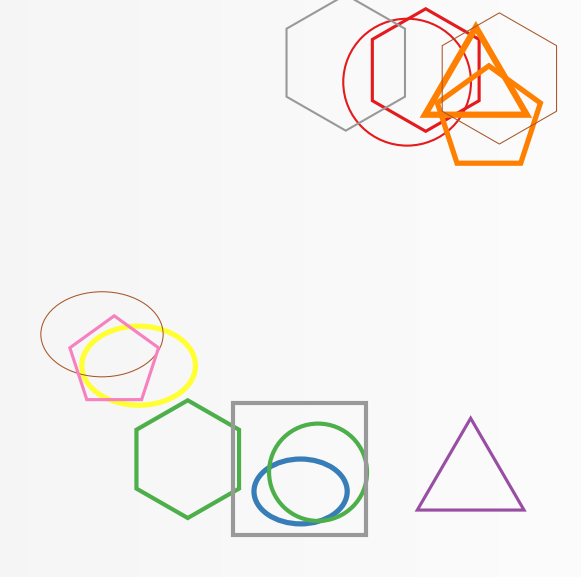[{"shape": "hexagon", "thickness": 1.5, "radius": 0.53, "center": [0.732, 0.878]}, {"shape": "circle", "thickness": 1, "radius": 0.55, "center": [0.7, 0.857]}, {"shape": "oval", "thickness": 2.5, "radius": 0.4, "center": [0.517, 0.148]}, {"shape": "hexagon", "thickness": 2, "radius": 0.51, "center": [0.323, 0.204]}, {"shape": "circle", "thickness": 2, "radius": 0.42, "center": [0.547, 0.181]}, {"shape": "triangle", "thickness": 1.5, "radius": 0.53, "center": [0.81, 0.169]}, {"shape": "triangle", "thickness": 3, "radius": 0.51, "center": [0.819, 0.851]}, {"shape": "pentagon", "thickness": 2.5, "radius": 0.47, "center": [0.841, 0.792]}, {"shape": "oval", "thickness": 2.5, "radius": 0.49, "center": [0.239, 0.366]}, {"shape": "oval", "thickness": 0.5, "radius": 0.53, "center": [0.175, 0.42]}, {"shape": "hexagon", "thickness": 0.5, "radius": 0.57, "center": [0.859, 0.863]}, {"shape": "pentagon", "thickness": 1.5, "radius": 0.4, "center": [0.196, 0.372]}, {"shape": "square", "thickness": 2, "radius": 0.57, "center": [0.516, 0.188]}, {"shape": "hexagon", "thickness": 1, "radius": 0.59, "center": [0.595, 0.891]}]